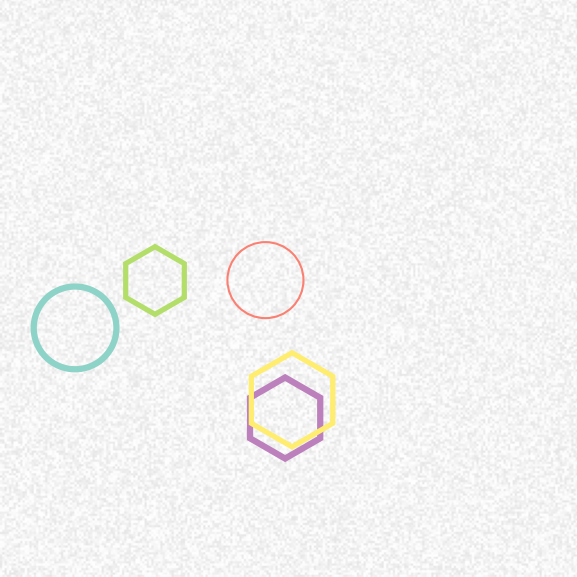[{"shape": "circle", "thickness": 3, "radius": 0.36, "center": [0.13, 0.431]}, {"shape": "circle", "thickness": 1, "radius": 0.33, "center": [0.46, 0.514]}, {"shape": "hexagon", "thickness": 2.5, "radius": 0.29, "center": [0.268, 0.513]}, {"shape": "hexagon", "thickness": 3, "radius": 0.35, "center": [0.494, 0.275]}, {"shape": "hexagon", "thickness": 2.5, "radius": 0.41, "center": [0.506, 0.307]}]